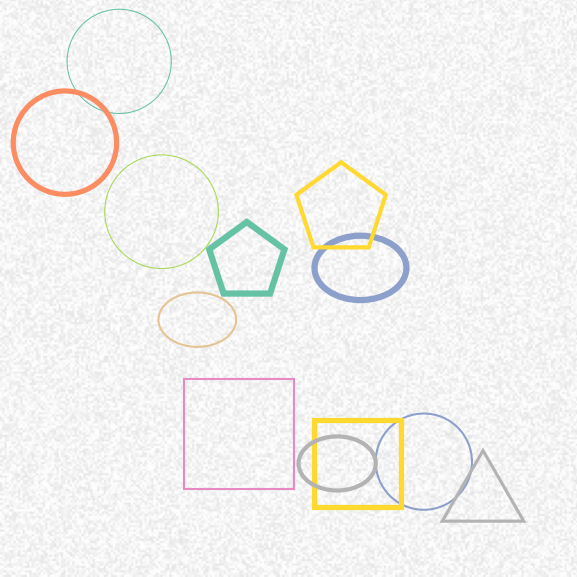[{"shape": "circle", "thickness": 0.5, "radius": 0.45, "center": [0.206, 0.893]}, {"shape": "pentagon", "thickness": 3, "radius": 0.34, "center": [0.427, 0.546]}, {"shape": "circle", "thickness": 2.5, "radius": 0.45, "center": [0.112, 0.752]}, {"shape": "circle", "thickness": 1, "radius": 0.42, "center": [0.734, 0.2]}, {"shape": "oval", "thickness": 3, "radius": 0.4, "center": [0.624, 0.535]}, {"shape": "square", "thickness": 1, "radius": 0.47, "center": [0.414, 0.247]}, {"shape": "circle", "thickness": 0.5, "radius": 0.49, "center": [0.28, 0.632]}, {"shape": "square", "thickness": 2.5, "radius": 0.38, "center": [0.619, 0.197]}, {"shape": "pentagon", "thickness": 2, "radius": 0.41, "center": [0.591, 0.637]}, {"shape": "oval", "thickness": 1, "radius": 0.34, "center": [0.342, 0.446]}, {"shape": "triangle", "thickness": 1.5, "radius": 0.41, "center": [0.836, 0.137]}, {"shape": "oval", "thickness": 2, "radius": 0.33, "center": [0.584, 0.197]}]